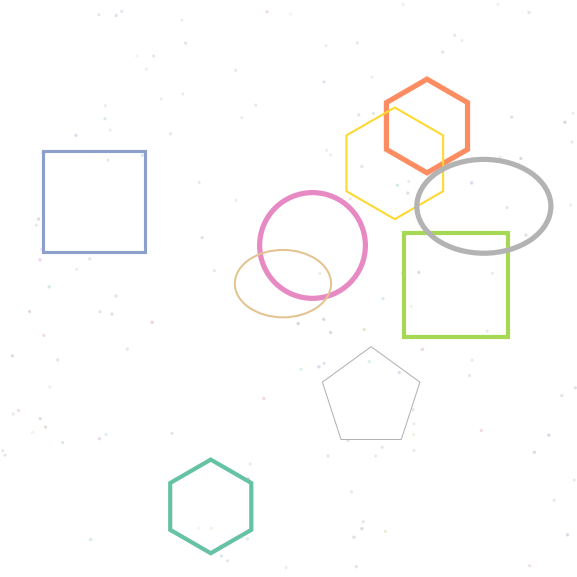[{"shape": "hexagon", "thickness": 2, "radius": 0.41, "center": [0.365, 0.122]}, {"shape": "hexagon", "thickness": 2.5, "radius": 0.41, "center": [0.739, 0.781]}, {"shape": "square", "thickness": 1.5, "radius": 0.44, "center": [0.163, 0.65]}, {"shape": "circle", "thickness": 2.5, "radius": 0.46, "center": [0.541, 0.574]}, {"shape": "square", "thickness": 2, "radius": 0.45, "center": [0.789, 0.506]}, {"shape": "hexagon", "thickness": 1, "radius": 0.48, "center": [0.684, 0.716]}, {"shape": "oval", "thickness": 1, "radius": 0.42, "center": [0.49, 0.508]}, {"shape": "pentagon", "thickness": 0.5, "radius": 0.44, "center": [0.643, 0.31]}, {"shape": "oval", "thickness": 2.5, "radius": 0.58, "center": [0.838, 0.642]}]